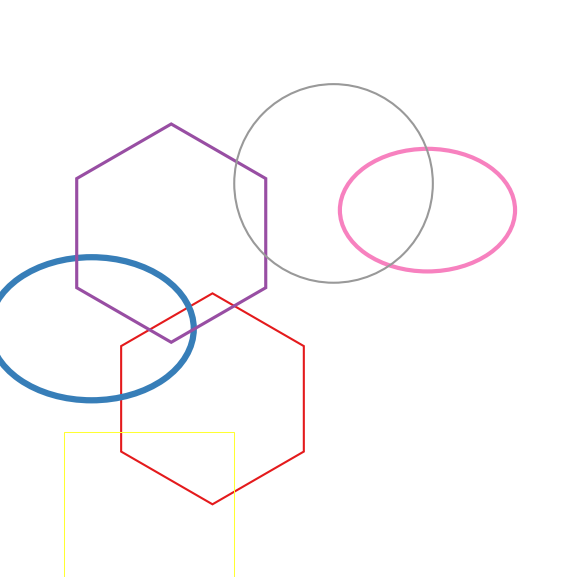[{"shape": "hexagon", "thickness": 1, "radius": 0.91, "center": [0.368, 0.309]}, {"shape": "oval", "thickness": 3, "radius": 0.88, "center": [0.159, 0.43]}, {"shape": "hexagon", "thickness": 1.5, "radius": 0.94, "center": [0.296, 0.595]}, {"shape": "square", "thickness": 0.5, "radius": 0.74, "center": [0.258, 0.103]}, {"shape": "oval", "thickness": 2, "radius": 0.76, "center": [0.74, 0.635]}, {"shape": "circle", "thickness": 1, "radius": 0.86, "center": [0.578, 0.682]}]